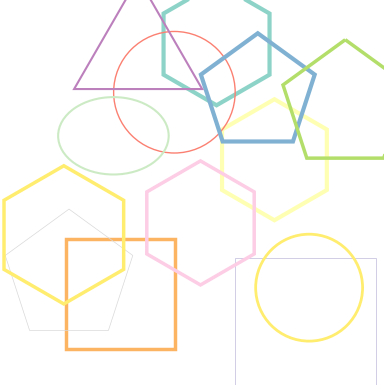[{"shape": "hexagon", "thickness": 3, "radius": 0.79, "center": [0.562, 0.885]}, {"shape": "hexagon", "thickness": 3, "radius": 0.79, "center": [0.713, 0.585]}, {"shape": "square", "thickness": 0.5, "radius": 0.92, "center": [0.793, 0.148]}, {"shape": "circle", "thickness": 1, "radius": 0.79, "center": [0.453, 0.76]}, {"shape": "pentagon", "thickness": 3, "radius": 0.78, "center": [0.67, 0.758]}, {"shape": "square", "thickness": 2.5, "radius": 0.71, "center": [0.313, 0.236]}, {"shape": "pentagon", "thickness": 2.5, "radius": 0.85, "center": [0.897, 0.727]}, {"shape": "hexagon", "thickness": 2.5, "radius": 0.81, "center": [0.521, 0.421]}, {"shape": "pentagon", "thickness": 0.5, "radius": 0.87, "center": [0.179, 0.283]}, {"shape": "triangle", "thickness": 1.5, "radius": 0.96, "center": [0.359, 0.865]}, {"shape": "oval", "thickness": 1.5, "radius": 0.72, "center": [0.295, 0.647]}, {"shape": "circle", "thickness": 2, "radius": 0.69, "center": [0.803, 0.253]}, {"shape": "hexagon", "thickness": 2.5, "radius": 0.9, "center": [0.166, 0.39]}]